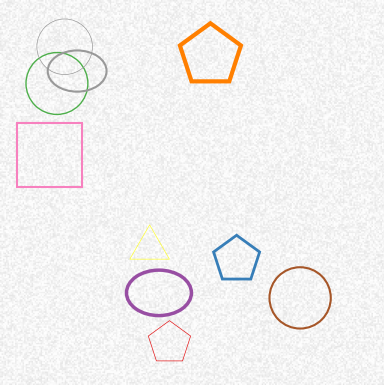[{"shape": "pentagon", "thickness": 0.5, "radius": 0.29, "center": [0.44, 0.109]}, {"shape": "pentagon", "thickness": 2, "radius": 0.31, "center": [0.615, 0.326]}, {"shape": "circle", "thickness": 1, "radius": 0.4, "center": [0.148, 0.783]}, {"shape": "oval", "thickness": 2.5, "radius": 0.42, "center": [0.413, 0.239]}, {"shape": "pentagon", "thickness": 3, "radius": 0.42, "center": [0.547, 0.856]}, {"shape": "triangle", "thickness": 0.5, "radius": 0.3, "center": [0.389, 0.357]}, {"shape": "circle", "thickness": 1.5, "radius": 0.4, "center": [0.78, 0.226]}, {"shape": "square", "thickness": 1.5, "radius": 0.42, "center": [0.128, 0.598]}, {"shape": "oval", "thickness": 1.5, "radius": 0.38, "center": [0.2, 0.815]}, {"shape": "circle", "thickness": 0.5, "radius": 0.36, "center": [0.168, 0.879]}]